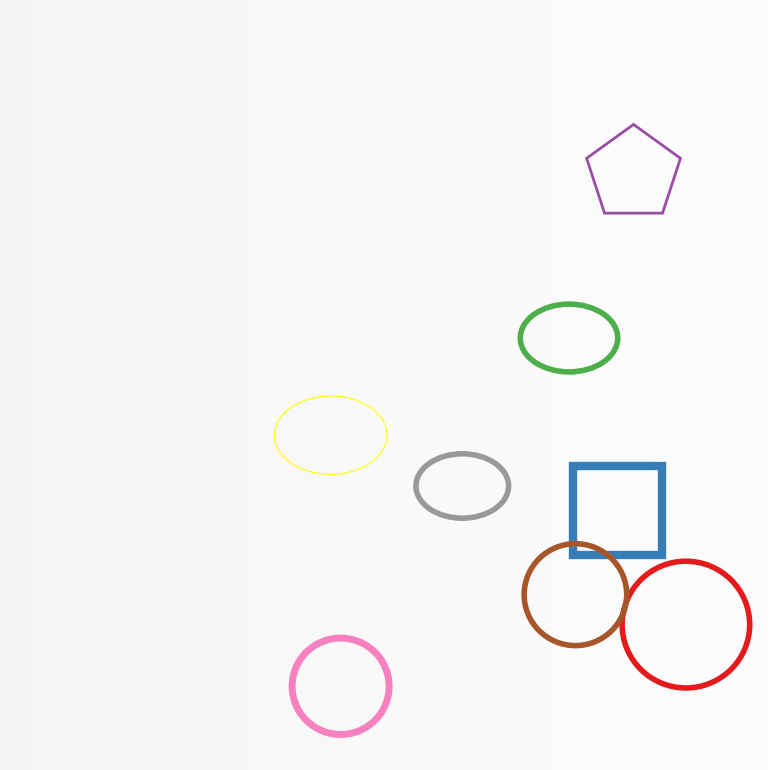[{"shape": "circle", "thickness": 2, "radius": 0.41, "center": [0.885, 0.189]}, {"shape": "square", "thickness": 3, "radius": 0.29, "center": [0.797, 0.337]}, {"shape": "oval", "thickness": 2, "radius": 0.31, "center": [0.734, 0.561]}, {"shape": "pentagon", "thickness": 1, "radius": 0.32, "center": [0.817, 0.775]}, {"shape": "oval", "thickness": 0.5, "radius": 0.36, "center": [0.427, 0.435]}, {"shape": "circle", "thickness": 2, "radius": 0.33, "center": [0.742, 0.228]}, {"shape": "circle", "thickness": 2.5, "radius": 0.31, "center": [0.44, 0.109]}, {"shape": "oval", "thickness": 2, "radius": 0.3, "center": [0.596, 0.369]}]